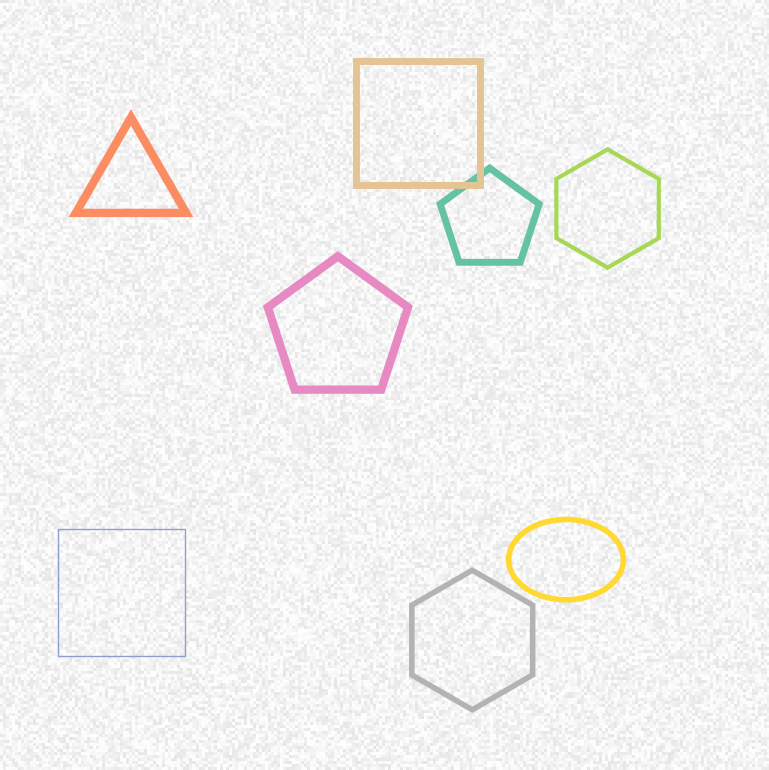[{"shape": "pentagon", "thickness": 2.5, "radius": 0.34, "center": [0.636, 0.714]}, {"shape": "triangle", "thickness": 3, "radius": 0.41, "center": [0.17, 0.765]}, {"shape": "square", "thickness": 0.5, "radius": 0.41, "center": [0.158, 0.23]}, {"shape": "pentagon", "thickness": 3, "radius": 0.48, "center": [0.439, 0.571]}, {"shape": "hexagon", "thickness": 1.5, "radius": 0.38, "center": [0.789, 0.729]}, {"shape": "oval", "thickness": 2, "radius": 0.37, "center": [0.735, 0.273]}, {"shape": "square", "thickness": 2.5, "radius": 0.4, "center": [0.543, 0.84]}, {"shape": "hexagon", "thickness": 2, "radius": 0.45, "center": [0.613, 0.169]}]